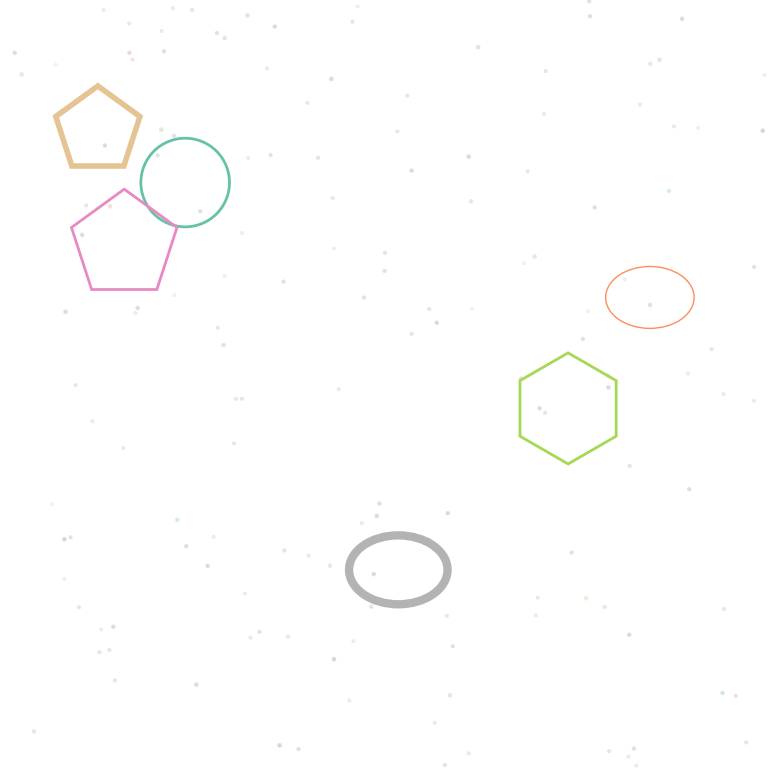[{"shape": "circle", "thickness": 1, "radius": 0.29, "center": [0.24, 0.763]}, {"shape": "oval", "thickness": 0.5, "radius": 0.29, "center": [0.844, 0.614]}, {"shape": "pentagon", "thickness": 1, "radius": 0.36, "center": [0.161, 0.682]}, {"shape": "hexagon", "thickness": 1, "radius": 0.36, "center": [0.738, 0.47]}, {"shape": "pentagon", "thickness": 2, "radius": 0.29, "center": [0.127, 0.831]}, {"shape": "oval", "thickness": 3, "radius": 0.32, "center": [0.517, 0.26]}]